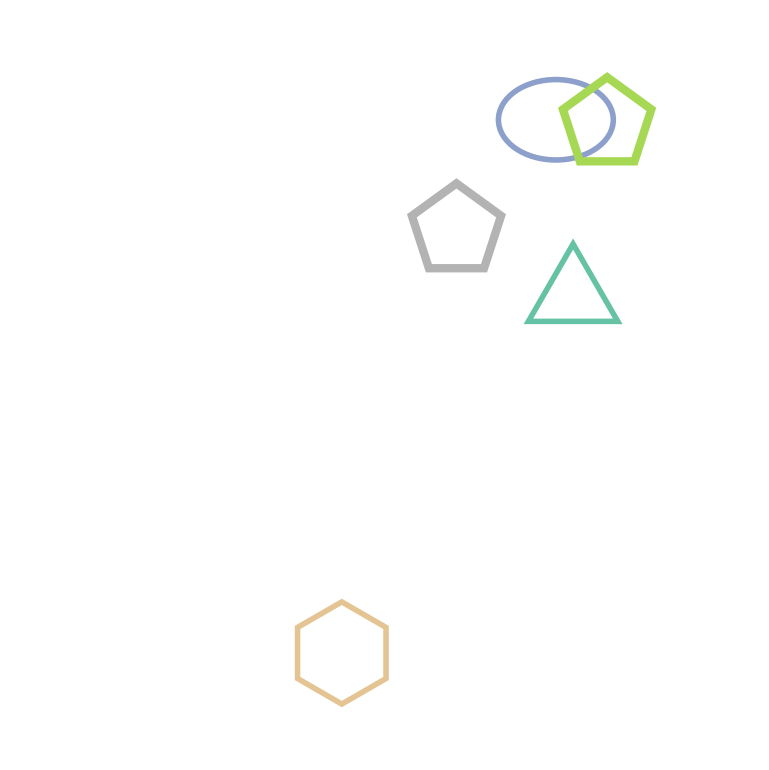[{"shape": "triangle", "thickness": 2, "radius": 0.34, "center": [0.744, 0.616]}, {"shape": "oval", "thickness": 2, "radius": 0.37, "center": [0.722, 0.844]}, {"shape": "pentagon", "thickness": 3, "radius": 0.3, "center": [0.789, 0.839]}, {"shape": "hexagon", "thickness": 2, "radius": 0.33, "center": [0.444, 0.152]}, {"shape": "pentagon", "thickness": 3, "radius": 0.3, "center": [0.593, 0.701]}]